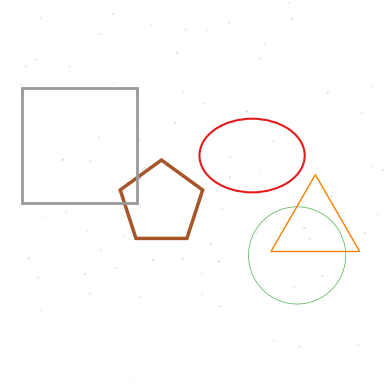[{"shape": "oval", "thickness": 1.5, "radius": 0.68, "center": [0.655, 0.596]}, {"shape": "circle", "thickness": 0.5, "radius": 0.63, "center": [0.772, 0.337]}, {"shape": "triangle", "thickness": 1, "radius": 0.67, "center": [0.819, 0.413]}, {"shape": "pentagon", "thickness": 2.5, "radius": 0.56, "center": [0.419, 0.472]}, {"shape": "square", "thickness": 2, "radius": 0.75, "center": [0.206, 0.622]}]